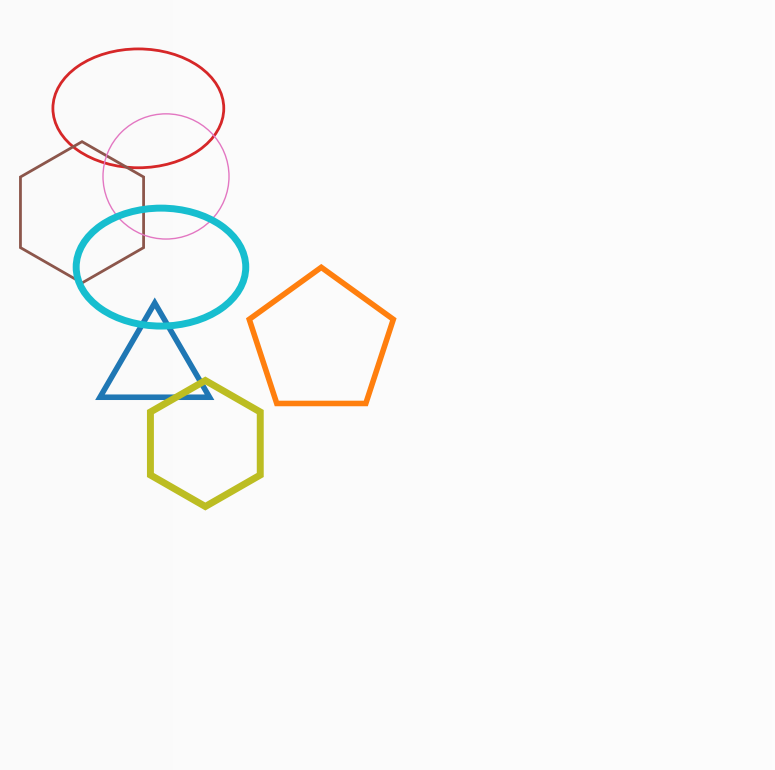[{"shape": "triangle", "thickness": 2, "radius": 0.41, "center": [0.2, 0.525]}, {"shape": "pentagon", "thickness": 2, "radius": 0.49, "center": [0.415, 0.555]}, {"shape": "oval", "thickness": 1, "radius": 0.55, "center": [0.178, 0.859]}, {"shape": "hexagon", "thickness": 1, "radius": 0.46, "center": [0.106, 0.724]}, {"shape": "circle", "thickness": 0.5, "radius": 0.41, "center": [0.214, 0.771]}, {"shape": "hexagon", "thickness": 2.5, "radius": 0.41, "center": [0.265, 0.424]}, {"shape": "oval", "thickness": 2.5, "radius": 0.55, "center": [0.208, 0.653]}]